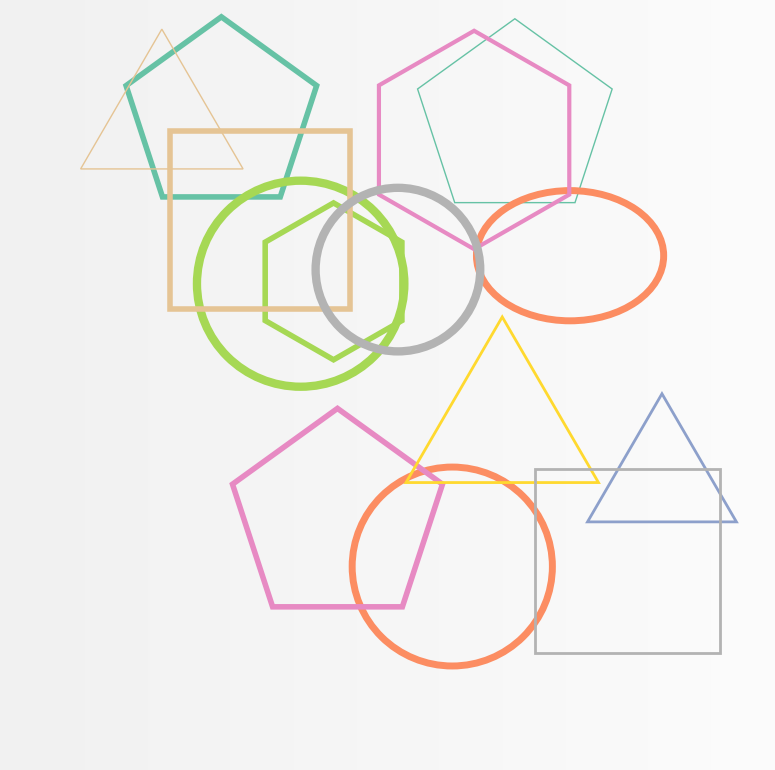[{"shape": "pentagon", "thickness": 0.5, "radius": 0.66, "center": [0.664, 0.844]}, {"shape": "pentagon", "thickness": 2, "radius": 0.65, "center": [0.286, 0.849]}, {"shape": "circle", "thickness": 2.5, "radius": 0.65, "center": [0.584, 0.264]}, {"shape": "oval", "thickness": 2.5, "radius": 0.6, "center": [0.736, 0.668]}, {"shape": "triangle", "thickness": 1, "radius": 0.55, "center": [0.854, 0.378]}, {"shape": "hexagon", "thickness": 1.5, "radius": 0.71, "center": [0.612, 0.818]}, {"shape": "pentagon", "thickness": 2, "radius": 0.71, "center": [0.435, 0.327]}, {"shape": "circle", "thickness": 3, "radius": 0.67, "center": [0.388, 0.632]}, {"shape": "hexagon", "thickness": 2, "radius": 0.51, "center": [0.43, 0.635]}, {"shape": "triangle", "thickness": 1, "radius": 0.72, "center": [0.648, 0.445]}, {"shape": "square", "thickness": 2, "radius": 0.58, "center": [0.335, 0.714]}, {"shape": "triangle", "thickness": 0.5, "radius": 0.61, "center": [0.209, 0.841]}, {"shape": "circle", "thickness": 3, "radius": 0.53, "center": [0.513, 0.65]}, {"shape": "square", "thickness": 1, "radius": 0.6, "center": [0.81, 0.271]}]